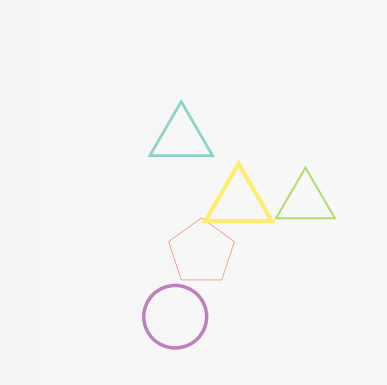[{"shape": "triangle", "thickness": 2, "radius": 0.47, "center": [0.468, 0.642]}, {"shape": "pentagon", "thickness": 0.5, "radius": 0.45, "center": [0.52, 0.345]}, {"shape": "triangle", "thickness": 1.5, "radius": 0.44, "center": [0.788, 0.477]}, {"shape": "circle", "thickness": 2.5, "radius": 0.41, "center": [0.452, 0.177]}, {"shape": "triangle", "thickness": 3, "radius": 0.5, "center": [0.616, 0.476]}]